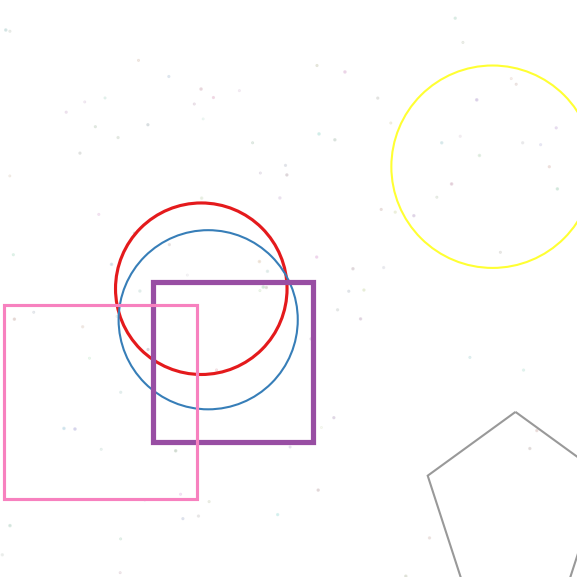[{"shape": "circle", "thickness": 1.5, "radius": 0.74, "center": [0.349, 0.499]}, {"shape": "circle", "thickness": 1, "radius": 0.78, "center": [0.36, 0.445]}, {"shape": "square", "thickness": 2.5, "radius": 0.69, "center": [0.404, 0.372]}, {"shape": "circle", "thickness": 1, "radius": 0.88, "center": [0.853, 0.71]}, {"shape": "square", "thickness": 1.5, "radius": 0.84, "center": [0.174, 0.303]}, {"shape": "pentagon", "thickness": 1, "radius": 0.8, "center": [0.893, 0.126]}]